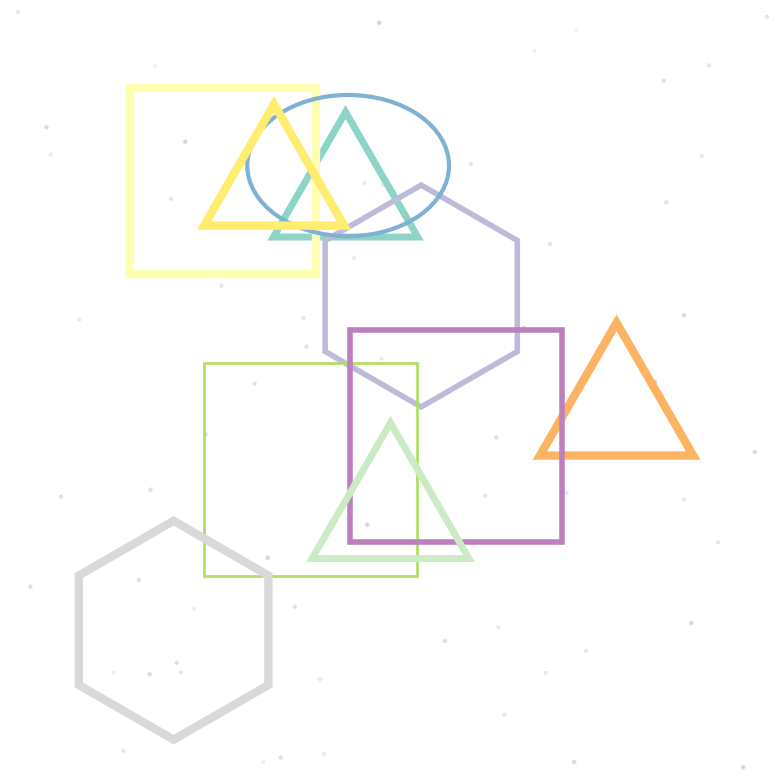[{"shape": "triangle", "thickness": 2.5, "radius": 0.54, "center": [0.449, 0.746]}, {"shape": "square", "thickness": 3, "radius": 0.6, "center": [0.289, 0.764]}, {"shape": "hexagon", "thickness": 2, "radius": 0.72, "center": [0.547, 0.616]}, {"shape": "oval", "thickness": 1.5, "radius": 0.66, "center": [0.452, 0.785]}, {"shape": "triangle", "thickness": 3, "radius": 0.57, "center": [0.801, 0.466]}, {"shape": "square", "thickness": 1, "radius": 0.69, "center": [0.403, 0.39]}, {"shape": "hexagon", "thickness": 3, "radius": 0.71, "center": [0.225, 0.181]}, {"shape": "square", "thickness": 2, "radius": 0.69, "center": [0.592, 0.434]}, {"shape": "triangle", "thickness": 2.5, "radius": 0.59, "center": [0.507, 0.333]}, {"shape": "triangle", "thickness": 3, "radius": 0.53, "center": [0.356, 0.76]}]